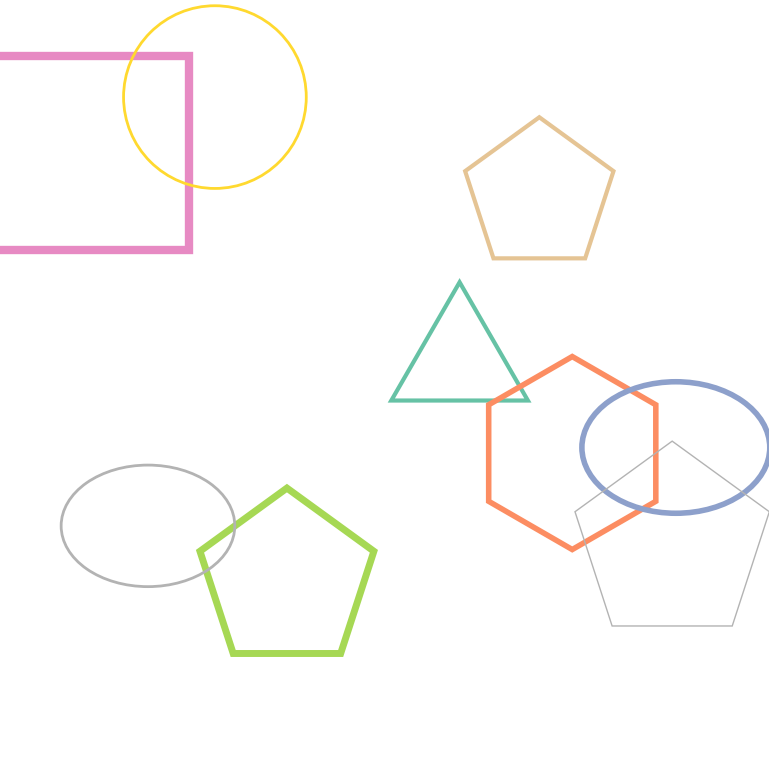[{"shape": "triangle", "thickness": 1.5, "radius": 0.51, "center": [0.597, 0.531]}, {"shape": "hexagon", "thickness": 2, "radius": 0.63, "center": [0.743, 0.412]}, {"shape": "oval", "thickness": 2, "radius": 0.61, "center": [0.878, 0.419]}, {"shape": "square", "thickness": 3, "radius": 0.63, "center": [0.119, 0.801]}, {"shape": "pentagon", "thickness": 2.5, "radius": 0.59, "center": [0.373, 0.247]}, {"shape": "circle", "thickness": 1, "radius": 0.59, "center": [0.279, 0.874]}, {"shape": "pentagon", "thickness": 1.5, "radius": 0.51, "center": [0.7, 0.746]}, {"shape": "pentagon", "thickness": 0.5, "radius": 0.66, "center": [0.873, 0.294]}, {"shape": "oval", "thickness": 1, "radius": 0.56, "center": [0.192, 0.317]}]